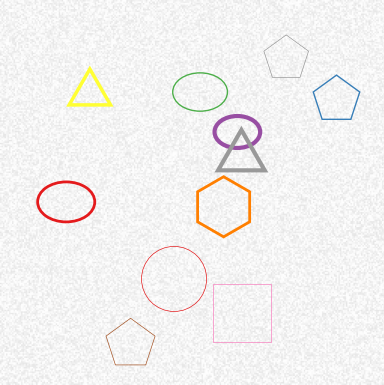[{"shape": "oval", "thickness": 2, "radius": 0.37, "center": [0.172, 0.476]}, {"shape": "circle", "thickness": 0.5, "radius": 0.42, "center": [0.452, 0.275]}, {"shape": "pentagon", "thickness": 1, "radius": 0.32, "center": [0.874, 0.741]}, {"shape": "oval", "thickness": 1, "radius": 0.36, "center": [0.52, 0.761]}, {"shape": "oval", "thickness": 3, "radius": 0.3, "center": [0.616, 0.657]}, {"shape": "hexagon", "thickness": 2, "radius": 0.39, "center": [0.581, 0.463]}, {"shape": "triangle", "thickness": 2.5, "radius": 0.31, "center": [0.233, 0.759]}, {"shape": "pentagon", "thickness": 0.5, "radius": 0.33, "center": [0.339, 0.106]}, {"shape": "square", "thickness": 0.5, "radius": 0.38, "center": [0.63, 0.186]}, {"shape": "triangle", "thickness": 3, "radius": 0.35, "center": [0.627, 0.593]}, {"shape": "pentagon", "thickness": 0.5, "radius": 0.31, "center": [0.743, 0.848]}]